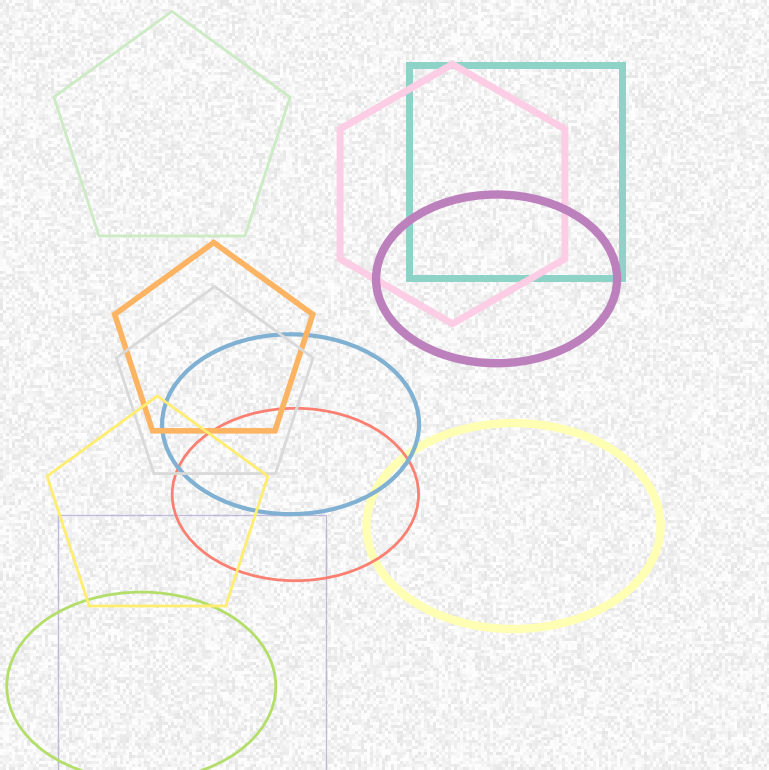[{"shape": "square", "thickness": 2.5, "radius": 0.69, "center": [0.669, 0.777]}, {"shape": "oval", "thickness": 3, "radius": 0.96, "center": [0.667, 0.317]}, {"shape": "square", "thickness": 0.5, "radius": 0.87, "center": [0.249, 0.157]}, {"shape": "oval", "thickness": 1, "radius": 0.8, "center": [0.384, 0.358]}, {"shape": "oval", "thickness": 1.5, "radius": 0.83, "center": [0.377, 0.449]}, {"shape": "pentagon", "thickness": 2, "radius": 0.68, "center": [0.278, 0.55]}, {"shape": "oval", "thickness": 1, "radius": 0.87, "center": [0.183, 0.109]}, {"shape": "hexagon", "thickness": 2.5, "radius": 0.84, "center": [0.588, 0.748]}, {"shape": "pentagon", "thickness": 1, "radius": 0.67, "center": [0.279, 0.494]}, {"shape": "oval", "thickness": 3, "radius": 0.78, "center": [0.645, 0.638]}, {"shape": "pentagon", "thickness": 1, "radius": 0.81, "center": [0.223, 0.824]}, {"shape": "pentagon", "thickness": 1, "radius": 0.75, "center": [0.204, 0.335]}]